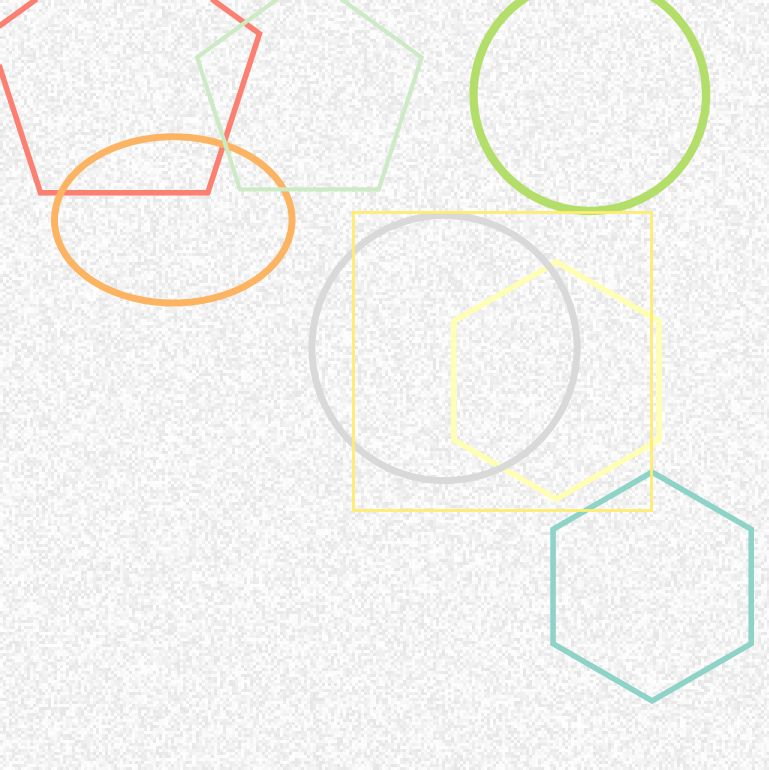[{"shape": "hexagon", "thickness": 2, "radius": 0.74, "center": [0.847, 0.238]}, {"shape": "hexagon", "thickness": 2, "radius": 0.77, "center": [0.723, 0.506]}, {"shape": "pentagon", "thickness": 2, "radius": 0.92, "center": [0.161, 0.899]}, {"shape": "oval", "thickness": 2.5, "radius": 0.77, "center": [0.225, 0.714]}, {"shape": "circle", "thickness": 3, "radius": 0.76, "center": [0.766, 0.877]}, {"shape": "circle", "thickness": 2.5, "radius": 0.86, "center": [0.577, 0.548]}, {"shape": "pentagon", "thickness": 1.5, "radius": 0.77, "center": [0.402, 0.878]}, {"shape": "square", "thickness": 1, "radius": 0.97, "center": [0.652, 0.531]}]